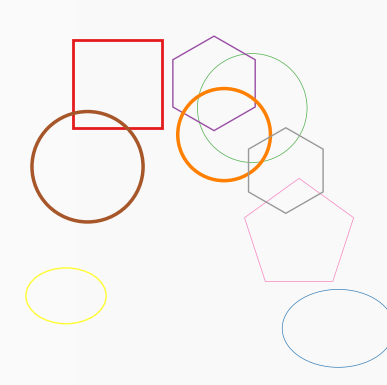[{"shape": "square", "thickness": 2, "radius": 0.57, "center": [0.304, 0.783]}, {"shape": "oval", "thickness": 0.5, "radius": 0.72, "center": [0.873, 0.147]}, {"shape": "circle", "thickness": 0.5, "radius": 0.71, "center": [0.651, 0.719]}, {"shape": "hexagon", "thickness": 1, "radius": 0.61, "center": [0.552, 0.783]}, {"shape": "circle", "thickness": 2.5, "radius": 0.6, "center": [0.578, 0.65]}, {"shape": "oval", "thickness": 1, "radius": 0.52, "center": [0.17, 0.232]}, {"shape": "circle", "thickness": 2.5, "radius": 0.72, "center": [0.226, 0.567]}, {"shape": "pentagon", "thickness": 0.5, "radius": 0.74, "center": [0.772, 0.389]}, {"shape": "hexagon", "thickness": 1, "radius": 0.56, "center": [0.738, 0.557]}]